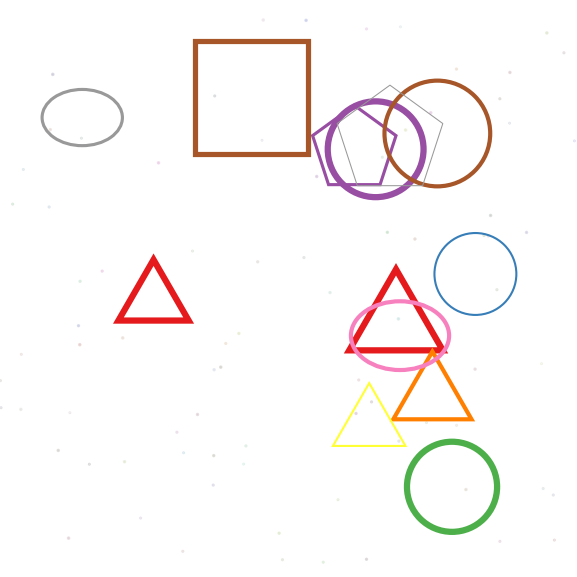[{"shape": "triangle", "thickness": 3, "radius": 0.35, "center": [0.266, 0.479]}, {"shape": "triangle", "thickness": 3, "radius": 0.47, "center": [0.686, 0.439]}, {"shape": "circle", "thickness": 1, "radius": 0.35, "center": [0.823, 0.525]}, {"shape": "circle", "thickness": 3, "radius": 0.39, "center": [0.783, 0.156]}, {"shape": "circle", "thickness": 3, "radius": 0.41, "center": [0.65, 0.741]}, {"shape": "pentagon", "thickness": 1.5, "radius": 0.38, "center": [0.614, 0.741]}, {"shape": "triangle", "thickness": 2, "radius": 0.39, "center": [0.749, 0.312]}, {"shape": "triangle", "thickness": 1, "radius": 0.36, "center": [0.639, 0.263]}, {"shape": "circle", "thickness": 2, "radius": 0.46, "center": [0.757, 0.768]}, {"shape": "square", "thickness": 2.5, "radius": 0.49, "center": [0.435, 0.831]}, {"shape": "oval", "thickness": 2, "radius": 0.43, "center": [0.693, 0.418]}, {"shape": "oval", "thickness": 1.5, "radius": 0.35, "center": [0.142, 0.796]}, {"shape": "pentagon", "thickness": 0.5, "radius": 0.48, "center": [0.675, 0.755]}]